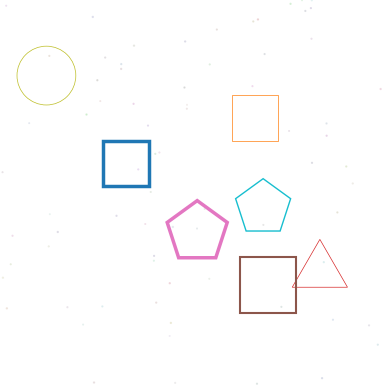[{"shape": "square", "thickness": 2.5, "radius": 0.3, "center": [0.327, 0.575]}, {"shape": "square", "thickness": 0.5, "radius": 0.3, "center": [0.663, 0.693]}, {"shape": "triangle", "thickness": 0.5, "radius": 0.41, "center": [0.831, 0.295]}, {"shape": "square", "thickness": 1.5, "radius": 0.36, "center": [0.696, 0.26]}, {"shape": "pentagon", "thickness": 2.5, "radius": 0.41, "center": [0.512, 0.397]}, {"shape": "circle", "thickness": 0.5, "radius": 0.38, "center": [0.121, 0.804]}, {"shape": "pentagon", "thickness": 1, "radius": 0.38, "center": [0.683, 0.461]}]